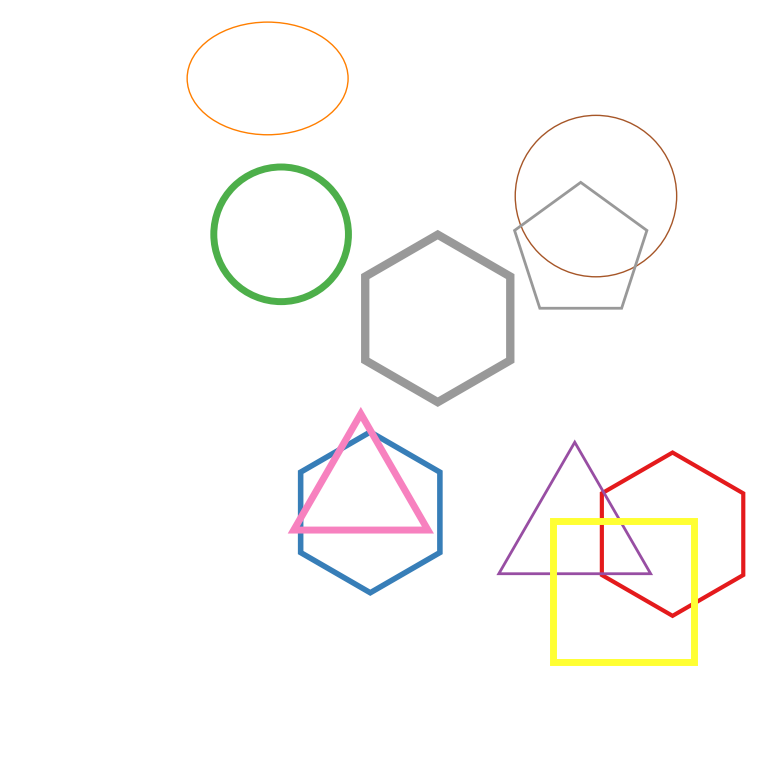[{"shape": "hexagon", "thickness": 1.5, "radius": 0.53, "center": [0.873, 0.306]}, {"shape": "hexagon", "thickness": 2, "radius": 0.52, "center": [0.481, 0.335]}, {"shape": "circle", "thickness": 2.5, "radius": 0.44, "center": [0.365, 0.696]}, {"shape": "triangle", "thickness": 1, "radius": 0.57, "center": [0.746, 0.312]}, {"shape": "oval", "thickness": 0.5, "radius": 0.52, "center": [0.348, 0.898]}, {"shape": "square", "thickness": 2.5, "radius": 0.46, "center": [0.809, 0.232]}, {"shape": "circle", "thickness": 0.5, "radius": 0.52, "center": [0.774, 0.745]}, {"shape": "triangle", "thickness": 2.5, "radius": 0.5, "center": [0.469, 0.362]}, {"shape": "pentagon", "thickness": 1, "radius": 0.45, "center": [0.754, 0.673]}, {"shape": "hexagon", "thickness": 3, "radius": 0.54, "center": [0.569, 0.586]}]